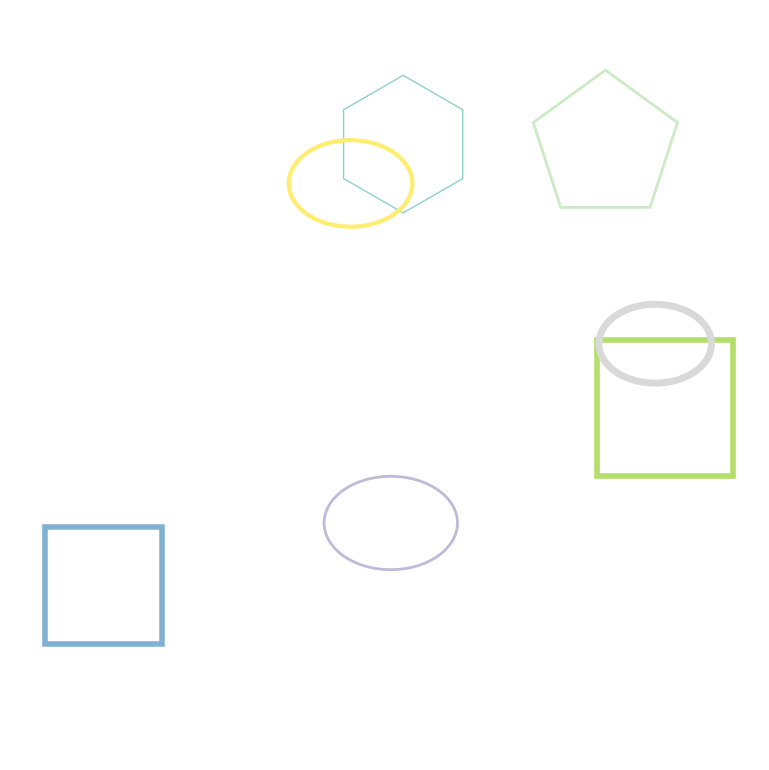[{"shape": "hexagon", "thickness": 0.5, "radius": 0.45, "center": [0.524, 0.813]}, {"shape": "oval", "thickness": 1, "radius": 0.43, "center": [0.508, 0.321]}, {"shape": "square", "thickness": 2, "radius": 0.38, "center": [0.134, 0.239]}, {"shape": "square", "thickness": 2, "radius": 0.44, "center": [0.864, 0.47]}, {"shape": "oval", "thickness": 2.5, "radius": 0.37, "center": [0.851, 0.554]}, {"shape": "pentagon", "thickness": 1, "radius": 0.49, "center": [0.786, 0.81]}, {"shape": "oval", "thickness": 1.5, "radius": 0.4, "center": [0.455, 0.762]}]